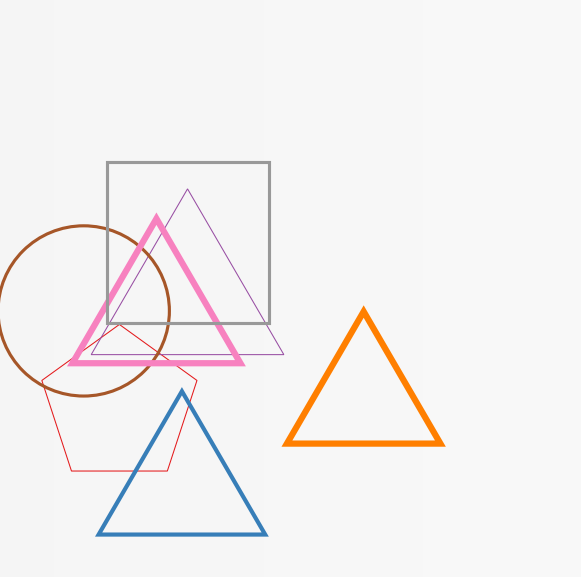[{"shape": "pentagon", "thickness": 0.5, "radius": 0.7, "center": [0.205, 0.297]}, {"shape": "triangle", "thickness": 2, "radius": 0.83, "center": [0.313, 0.156]}, {"shape": "triangle", "thickness": 0.5, "radius": 0.96, "center": [0.323, 0.481]}, {"shape": "triangle", "thickness": 3, "radius": 0.76, "center": [0.626, 0.307]}, {"shape": "circle", "thickness": 1.5, "radius": 0.74, "center": [0.144, 0.461]}, {"shape": "triangle", "thickness": 3, "radius": 0.83, "center": [0.269, 0.454]}, {"shape": "square", "thickness": 1.5, "radius": 0.7, "center": [0.324, 0.58]}]